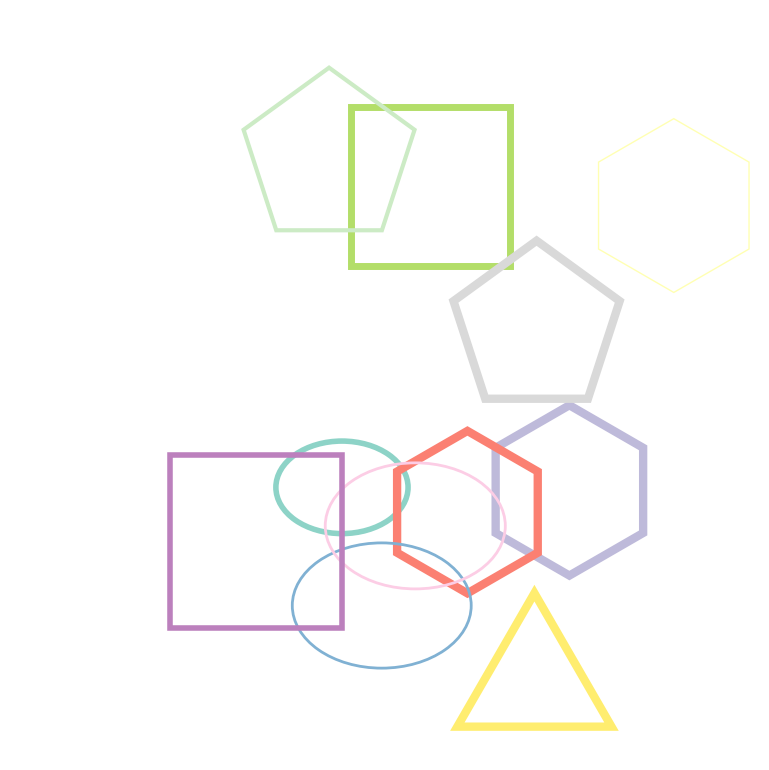[{"shape": "oval", "thickness": 2, "radius": 0.43, "center": [0.444, 0.367]}, {"shape": "hexagon", "thickness": 0.5, "radius": 0.56, "center": [0.875, 0.733]}, {"shape": "hexagon", "thickness": 3, "radius": 0.55, "center": [0.739, 0.363]}, {"shape": "hexagon", "thickness": 3, "radius": 0.53, "center": [0.607, 0.335]}, {"shape": "oval", "thickness": 1, "radius": 0.58, "center": [0.496, 0.214]}, {"shape": "square", "thickness": 2.5, "radius": 0.52, "center": [0.559, 0.758]}, {"shape": "oval", "thickness": 1, "radius": 0.58, "center": [0.539, 0.317]}, {"shape": "pentagon", "thickness": 3, "radius": 0.57, "center": [0.697, 0.574]}, {"shape": "square", "thickness": 2, "radius": 0.56, "center": [0.333, 0.297]}, {"shape": "pentagon", "thickness": 1.5, "radius": 0.58, "center": [0.427, 0.795]}, {"shape": "triangle", "thickness": 3, "radius": 0.58, "center": [0.694, 0.114]}]